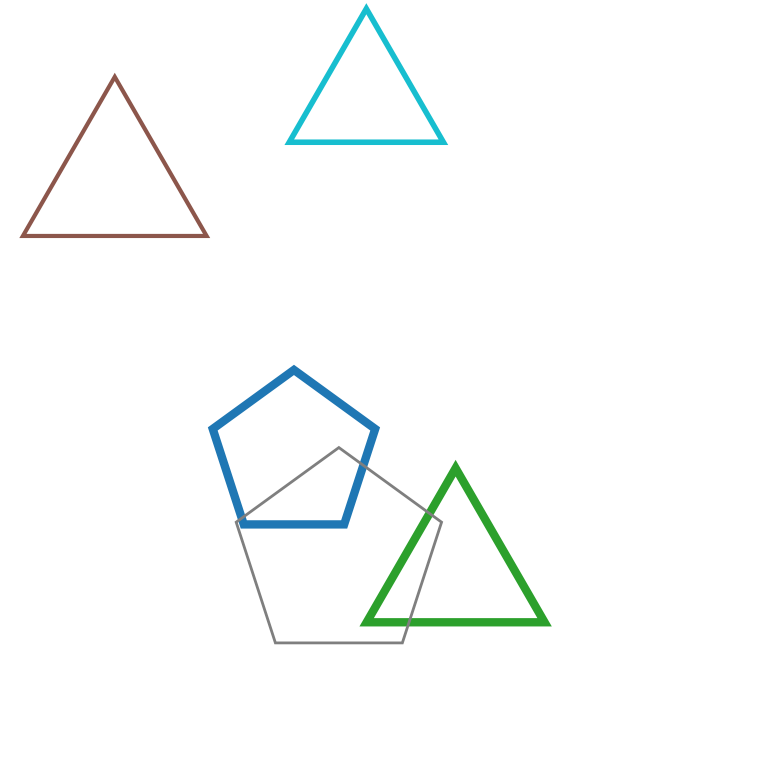[{"shape": "pentagon", "thickness": 3, "radius": 0.55, "center": [0.382, 0.409]}, {"shape": "triangle", "thickness": 3, "radius": 0.67, "center": [0.592, 0.259]}, {"shape": "triangle", "thickness": 1.5, "radius": 0.69, "center": [0.149, 0.762]}, {"shape": "pentagon", "thickness": 1, "radius": 0.7, "center": [0.44, 0.279]}, {"shape": "triangle", "thickness": 2, "radius": 0.58, "center": [0.476, 0.873]}]